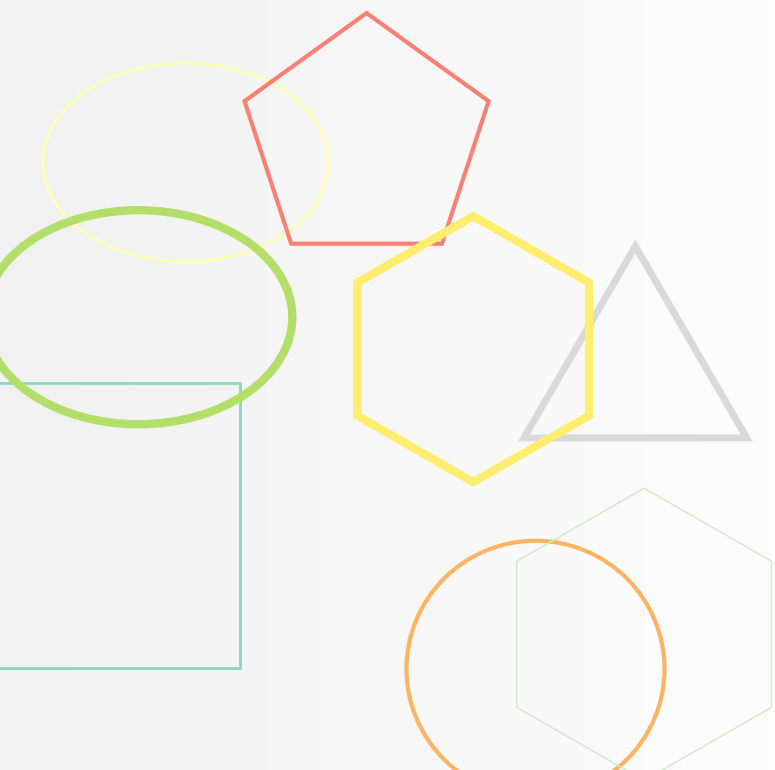[{"shape": "square", "thickness": 1, "radius": 0.93, "center": [0.124, 0.317]}, {"shape": "oval", "thickness": 1, "radius": 0.92, "center": [0.239, 0.789]}, {"shape": "pentagon", "thickness": 1.5, "radius": 0.83, "center": [0.473, 0.817]}, {"shape": "circle", "thickness": 1.5, "radius": 0.83, "center": [0.691, 0.131]}, {"shape": "oval", "thickness": 3, "radius": 0.99, "center": [0.179, 0.588]}, {"shape": "triangle", "thickness": 2.5, "radius": 0.83, "center": [0.82, 0.514]}, {"shape": "hexagon", "thickness": 0.5, "radius": 0.95, "center": [0.831, 0.176]}, {"shape": "hexagon", "thickness": 3, "radius": 0.86, "center": [0.611, 0.547]}]